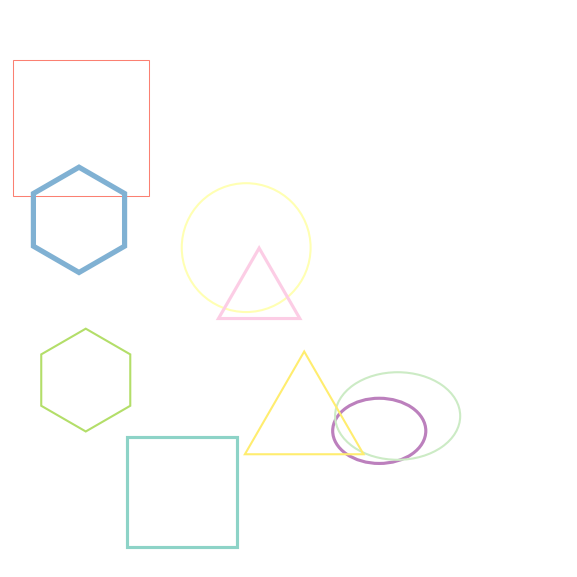[{"shape": "square", "thickness": 1.5, "radius": 0.48, "center": [0.315, 0.147]}, {"shape": "circle", "thickness": 1, "radius": 0.56, "center": [0.426, 0.57]}, {"shape": "square", "thickness": 0.5, "radius": 0.59, "center": [0.14, 0.777]}, {"shape": "hexagon", "thickness": 2.5, "radius": 0.46, "center": [0.137, 0.618]}, {"shape": "hexagon", "thickness": 1, "radius": 0.45, "center": [0.148, 0.341]}, {"shape": "triangle", "thickness": 1.5, "radius": 0.41, "center": [0.449, 0.488]}, {"shape": "oval", "thickness": 1.5, "radius": 0.4, "center": [0.657, 0.253]}, {"shape": "oval", "thickness": 1, "radius": 0.54, "center": [0.689, 0.279]}, {"shape": "triangle", "thickness": 1, "radius": 0.59, "center": [0.527, 0.272]}]